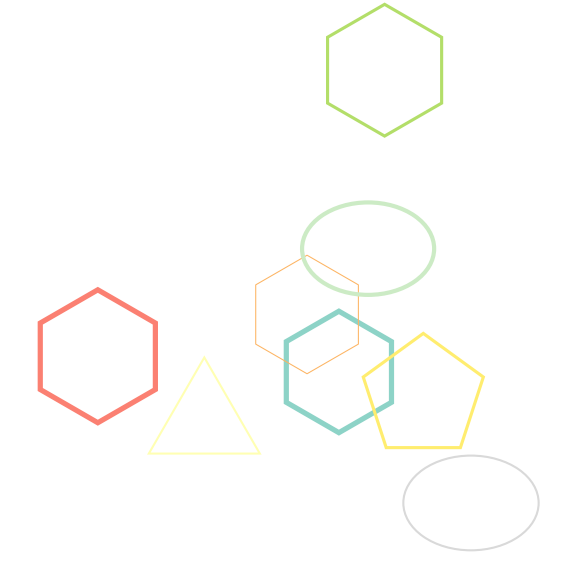[{"shape": "hexagon", "thickness": 2.5, "radius": 0.53, "center": [0.587, 0.355]}, {"shape": "triangle", "thickness": 1, "radius": 0.55, "center": [0.354, 0.269]}, {"shape": "hexagon", "thickness": 2.5, "radius": 0.58, "center": [0.169, 0.382]}, {"shape": "hexagon", "thickness": 0.5, "radius": 0.51, "center": [0.532, 0.455]}, {"shape": "hexagon", "thickness": 1.5, "radius": 0.57, "center": [0.666, 0.878]}, {"shape": "oval", "thickness": 1, "radius": 0.59, "center": [0.816, 0.128]}, {"shape": "oval", "thickness": 2, "radius": 0.57, "center": [0.637, 0.569]}, {"shape": "pentagon", "thickness": 1.5, "radius": 0.55, "center": [0.733, 0.312]}]